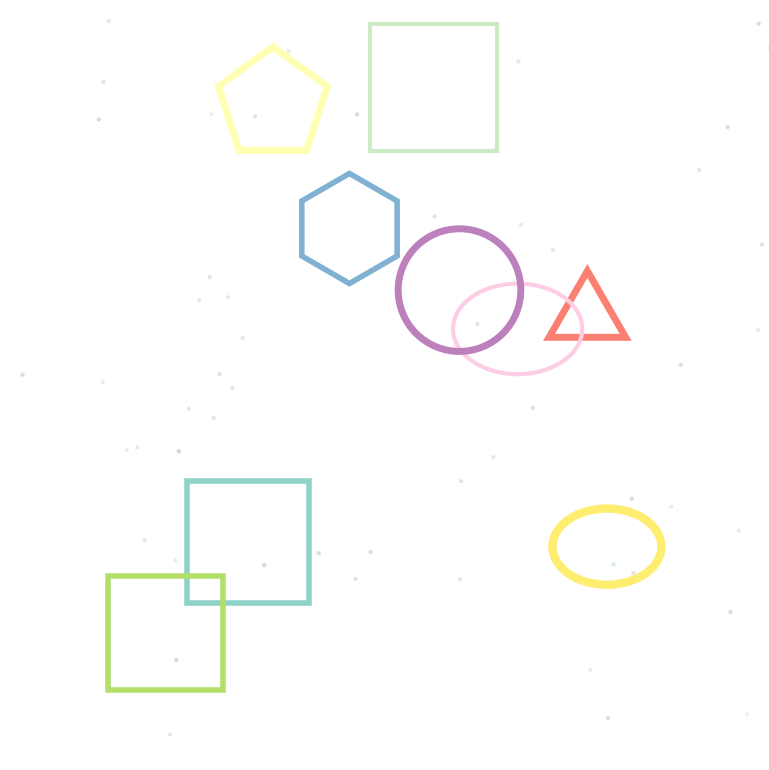[{"shape": "square", "thickness": 2, "radius": 0.4, "center": [0.322, 0.296]}, {"shape": "pentagon", "thickness": 2.5, "radius": 0.37, "center": [0.354, 0.865]}, {"shape": "triangle", "thickness": 2.5, "radius": 0.29, "center": [0.763, 0.591]}, {"shape": "hexagon", "thickness": 2, "radius": 0.36, "center": [0.454, 0.703]}, {"shape": "square", "thickness": 2, "radius": 0.37, "center": [0.215, 0.178]}, {"shape": "oval", "thickness": 1.5, "radius": 0.42, "center": [0.672, 0.573]}, {"shape": "circle", "thickness": 2.5, "radius": 0.4, "center": [0.597, 0.623]}, {"shape": "square", "thickness": 1.5, "radius": 0.41, "center": [0.563, 0.886]}, {"shape": "oval", "thickness": 3, "radius": 0.35, "center": [0.788, 0.29]}]